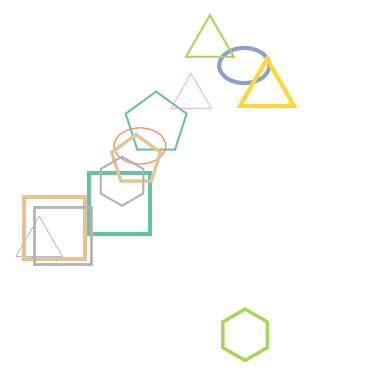[{"shape": "square", "thickness": 3, "radius": 0.4, "center": [0.31, 0.471]}, {"shape": "pentagon", "thickness": 1.5, "radius": 0.42, "center": [0.406, 0.679]}, {"shape": "oval", "thickness": 1, "radius": 0.34, "center": [0.363, 0.621]}, {"shape": "triangle", "thickness": 0.5, "radius": 0.35, "center": [0.102, 0.369]}, {"shape": "oval", "thickness": 3, "radius": 0.33, "center": [0.634, 0.83]}, {"shape": "triangle", "thickness": 0.5, "radius": 0.3, "center": [0.497, 0.749]}, {"shape": "hexagon", "thickness": 2.5, "radius": 0.33, "center": [0.637, 0.131]}, {"shape": "triangle", "thickness": 1.5, "radius": 0.36, "center": [0.545, 0.888]}, {"shape": "triangle", "thickness": 3, "radius": 0.41, "center": [0.694, 0.766]}, {"shape": "square", "thickness": 3, "radius": 0.4, "center": [0.141, 0.408]}, {"shape": "pentagon", "thickness": 2.5, "radius": 0.33, "center": [0.353, 0.584]}, {"shape": "hexagon", "thickness": 1.5, "radius": 0.32, "center": [0.317, 0.529]}, {"shape": "square", "thickness": 2, "radius": 0.37, "center": [0.162, 0.388]}]